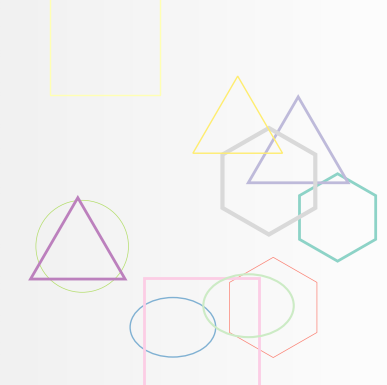[{"shape": "hexagon", "thickness": 2, "radius": 0.57, "center": [0.871, 0.435]}, {"shape": "square", "thickness": 1, "radius": 0.7, "center": [0.271, 0.895]}, {"shape": "triangle", "thickness": 2, "radius": 0.74, "center": [0.77, 0.6]}, {"shape": "hexagon", "thickness": 0.5, "radius": 0.65, "center": [0.705, 0.201]}, {"shape": "oval", "thickness": 1, "radius": 0.55, "center": [0.446, 0.15]}, {"shape": "circle", "thickness": 0.5, "radius": 0.6, "center": [0.212, 0.36]}, {"shape": "square", "thickness": 2, "radius": 0.75, "center": [0.52, 0.128]}, {"shape": "hexagon", "thickness": 3, "radius": 0.69, "center": [0.694, 0.529]}, {"shape": "triangle", "thickness": 2, "radius": 0.7, "center": [0.201, 0.346]}, {"shape": "oval", "thickness": 1.5, "radius": 0.58, "center": [0.641, 0.206]}, {"shape": "triangle", "thickness": 1, "radius": 0.67, "center": [0.613, 0.669]}]